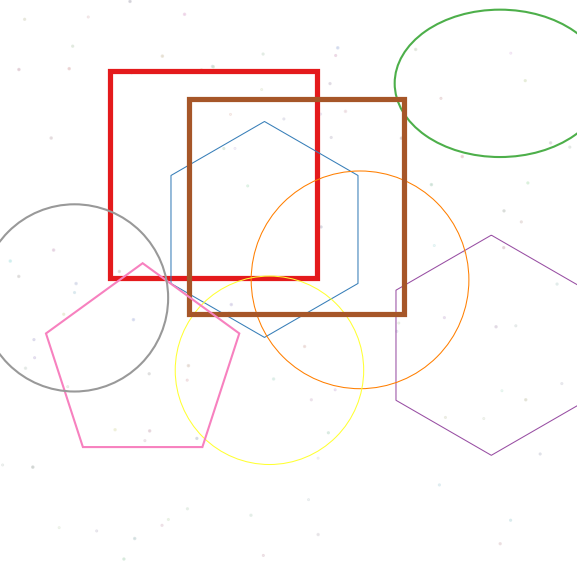[{"shape": "square", "thickness": 2.5, "radius": 0.9, "center": [0.37, 0.697]}, {"shape": "hexagon", "thickness": 0.5, "radius": 0.93, "center": [0.458, 0.602]}, {"shape": "oval", "thickness": 1, "radius": 0.91, "center": [0.866, 0.855]}, {"shape": "hexagon", "thickness": 0.5, "radius": 0.95, "center": [0.851, 0.401]}, {"shape": "circle", "thickness": 0.5, "radius": 0.94, "center": [0.623, 0.515]}, {"shape": "circle", "thickness": 0.5, "radius": 0.82, "center": [0.467, 0.358]}, {"shape": "square", "thickness": 2.5, "radius": 0.93, "center": [0.514, 0.641]}, {"shape": "pentagon", "thickness": 1, "radius": 0.88, "center": [0.247, 0.367]}, {"shape": "circle", "thickness": 1, "radius": 0.81, "center": [0.129, 0.483]}]